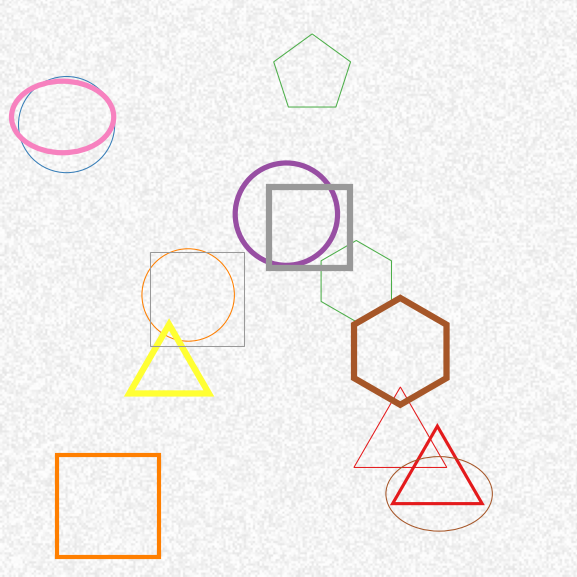[{"shape": "triangle", "thickness": 0.5, "radius": 0.46, "center": [0.693, 0.236]}, {"shape": "triangle", "thickness": 1.5, "radius": 0.45, "center": [0.757, 0.172]}, {"shape": "circle", "thickness": 0.5, "radius": 0.42, "center": [0.115, 0.783]}, {"shape": "hexagon", "thickness": 0.5, "radius": 0.35, "center": [0.617, 0.512]}, {"shape": "pentagon", "thickness": 0.5, "radius": 0.35, "center": [0.54, 0.87]}, {"shape": "circle", "thickness": 2.5, "radius": 0.44, "center": [0.496, 0.628]}, {"shape": "circle", "thickness": 0.5, "radius": 0.4, "center": [0.326, 0.488]}, {"shape": "square", "thickness": 2, "radius": 0.44, "center": [0.187, 0.124]}, {"shape": "triangle", "thickness": 3, "radius": 0.4, "center": [0.293, 0.358]}, {"shape": "hexagon", "thickness": 3, "radius": 0.46, "center": [0.693, 0.391]}, {"shape": "oval", "thickness": 0.5, "radius": 0.46, "center": [0.76, 0.144]}, {"shape": "oval", "thickness": 2.5, "radius": 0.44, "center": [0.108, 0.797]}, {"shape": "square", "thickness": 0.5, "radius": 0.41, "center": [0.34, 0.482]}, {"shape": "square", "thickness": 3, "radius": 0.35, "center": [0.535, 0.605]}]